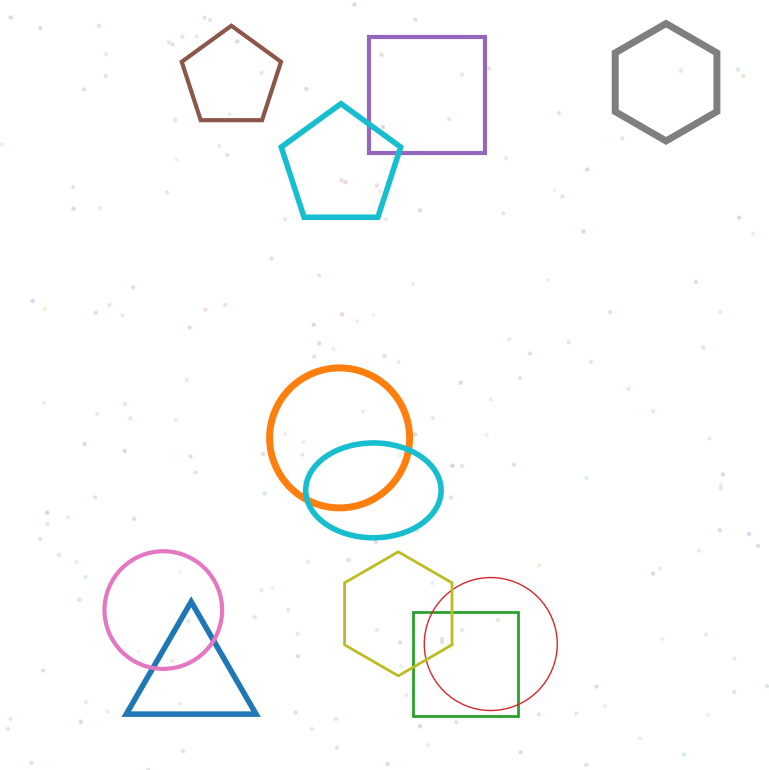[{"shape": "triangle", "thickness": 2, "radius": 0.49, "center": [0.248, 0.121]}, {"shape": "circle", "thickness": 2.5, "radius": 0.45, "center": [0.441, 0.431]}, {"shape": "square", "thickness": 1, "radius": 0.34, "center": [0.605, 0.138]}, {"shape": "circle", "thickness": 0.5, "radius": 0.43, "center": [0.637, 0.164]}, {"shape": "square", "thickness": 1.5, "radius": 0.38, "center": [0.555, 0.876]}, {"shape": "pentagon", "thickness": 1.5, "radius": 0.34, "center": [0.3, 0.899]}, {"shape": "circle", "thickness": 1.5, "radius": 0.38, "center": [0.212, 0.208]}, {"shape": "hexagon", "thickness": 2.5, "radius": 0.38, "center": [0.865, 0.893]}, {"shape": "hexagon", "thickness": 1, "radius": 0.4, "center": [0.517, 0.203]}, {"shape": "pentagon", "thickness": 2, "radius": 0.41, "center": [0.443, 0.784]}, {"shape": "oval", "thickness": 2, "radius": 0.44, "center": [0.485, 0.363]}]